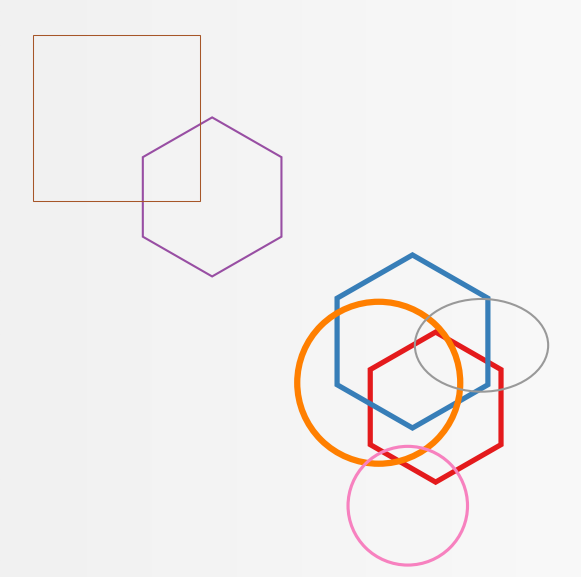[{"shape": "hexagon", "thickness": 2.5, "radius": 0.65, "center": [0.749, 0.294]}, {"shape": "hexagon", "thickness": 2.5, "radius": 0.75, "center": [0.71, 0.408]}, {"shape": "hexagon", "thickness": 1, "radius": 0.69, "center": [0.365, 0.658]}, {"shape": "circle", "thickness": 3, "radius": 0.7, "center": [0.652, 0.336]}, {"shape": "square", "thickness": 0.5, "radius": 0.72, "center": [0.2, 0.795]}, {"shape": "circle", "thickness": 1.5, "radius": 0.51, "center": [0.702, 0.123]}, {"shape": "oval", "thickness": 1, "radius": 0.57, "center": [0.828, 0.401]}]